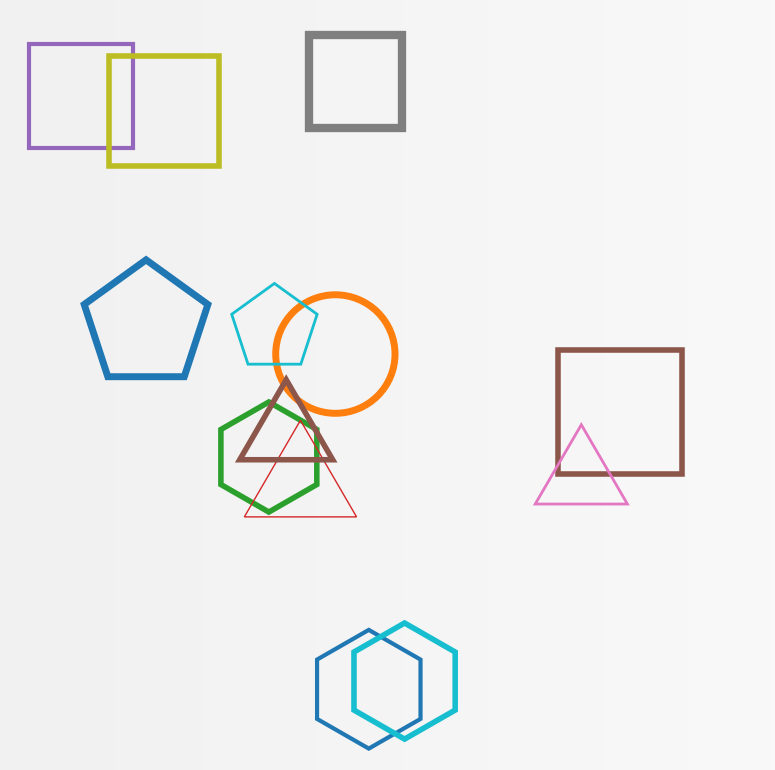[{"shape": "pentagon", "thickness": 2.5, "radius": 0.42, "center": [0.188, 0.579]}, {"shape": "hexagon", "thickness": 1.5, "radius": 0.39, "center": [0.476, 0.105]}, {"shape": "circle", "thickness": 2.5, "radius": 0.38, "center": [0.433, 0.54]}, {"shape": "hexagon", "thickness": 2, "radius": 0.36, "center": [0.347, 0.406]}, {"shape": "triangle", "thickness": 0.5, "radius": 0.42, "center": [0.388, 0.371]}, {"shape": "square", "thickness": 1.5, "radius": 0.34, "center": [0.104, 0.875]}, {"shape": "square", "thickness": 2, "radius": 0.4, "center": [0.8, 0.465]}, {"shape": "triangle", "thickness": 2, "radius": 0.35, "center": [0.369, 0.438]}, {"shape": "triangle", "thickness": 1, "radius": 0.34, "center": [0.75, 0.38]}, {"shape": "square", "thickness": 3, "radius": 0.3, "center": [0.459, 0.894]}, {"shape": "square", "thickness": 2, "radius": 0.35, "center": [0.211, 0.856]}, {"shape": "hexagon", "thickness": 2, "radius": 0.38, "center": [0.522, 0.116]}, {"shape": "pentagon", "thickness": 1, "radius": 0.29, "center": [0.354, 0.574]}]